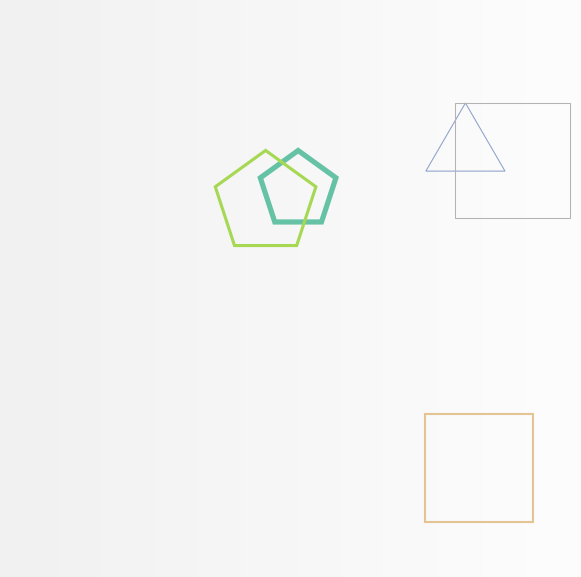[{"shape": "pentagon", "thickness": 2.5, "radius": 0.34, "center": [0.513, 0.67]}, {"shape": "triangle", "thickness": 0.5, "radius": 0.39, "center": [0.801, 0.742]}, {"shape": "pentagon", "thickness": 1.5, "radius": 0.46, "center": [0.457, 0.648]}, {"shape": "square", "thickness": 1, "radius": 0.47, "center": [0.824, 0.189]}, {"shape": "square", "thickness": 0.5, "radius": 0.5, "center": [0.882, 0.72]}]